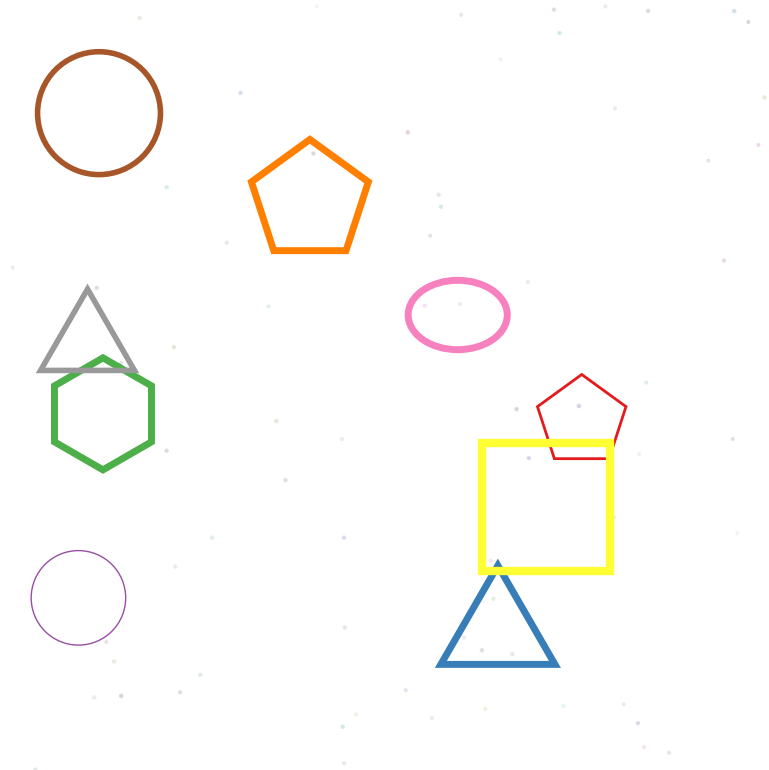[{"shape": "pentagon", "thickness": 1, "radius": 0.3, "center": [0.755, 0.453]}, {"shape": "triangle", "thickness": 2.5, "radius": 0.43, "center": [0.647, 0.18]}, {"shape": "hexagon", "thickness": 2.5, "radius": 0.36, "center": [0.134, 0.463]}, {"shape": "circle", "thickness": 0.5, "radius": 0.31, "center": [0.102, 0.224]}, {"shape": "pentagon", "thickness": 2.5, "radius": 0.4, "center": [0.402, 0.739]}, {"shape": "square", "thickness": 3, "radius": 0.42, "center": [0.709, 0.341]}, {"shape": "circle", "thickness": 2, "radius": 0.4, "center": [0.129, 0.853]}, {"shape": "oval", "thickness": 2.5, "radius": 0.32, "center": [0.594, 0.591]}, {"shape": "triangle", "thickness": 2, "radius": 0.35, "center": [0.114, 0.554]}]